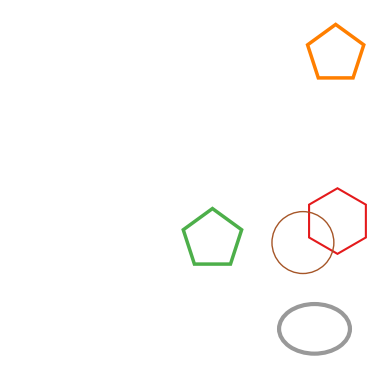[{"shape": "hexagon", "thickness": 1.5, "radius": 0.43, "center": [0.877, 0.426]}, {"shape": "pentagon", "thickness": 2.5, "radius": 0.4, "center": [0.552, 0.379]}, {"shape": "pentagon", "thickness": 2.5, "radius": 0.38, "center": [0.872, 0.86]}, {"shape": "circle", "thickness": 1, "radius": 0.4, "center": [0.787, 0.37]}, {"shape": "oval", "thickness": 3, "radius": 0.46, "center": [0.817, 0.146]}]